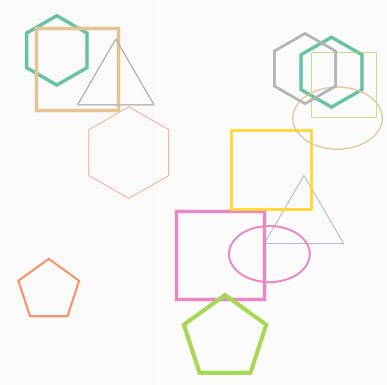[{"shape": "hexagon", "thickness": 2.5, "radius": 0.45, "center": [0.855, 0.813]}, {"shape": "hexagon", "thickness": 2.5, "radius": 0.45, "center": [0.147, 0.869]}, {"shape": "hexagon", "thickness": 0.5, "radius": 0.6, "center": [0.332, 0.604]}, {"shape": "pentagon", "thickness": 1.5, "radius": 0.41, "center": [0.126, 0.245]}, {"shape": "triangle", "thickness": 0.5, "radius": 0.59, "center": [0.784, 0.426]}, {"shape": "oval", "thickness": 1.5, "radius": 0.52, "center": [0.695, 0.34]}, {"shape": "square", "thickness": 2.5, "radius": 0.57, "center": [0.568, 0.337]}, {"shape": "square", "thickness": 0.5, "radius": 0.42, "center": [0.887, 0.78]}, {"shape": "pentagon", "thickness": 3, "radius": 0.56, "center": [0.581, 0.122]}, {"shape": "square", "thickness": 2, "radius": 0.52, "center": [0.7, 0.56]}, {"shape": "square", "thickness": 2.5, "radius": 0.53, "center": [0.199, 0.82]}, {"shape": "oval", "thickness": 1, "radius": 0.58, "center": [0.871, 0.693]}, {"shape": "triangle", "thickness": 1, "radius": 0.57, "center": [0.299, 0.785]}, {"shape": "hexagon", "thickness": 2, "radius": 0.46, "center": [0.787, 0.822]}]